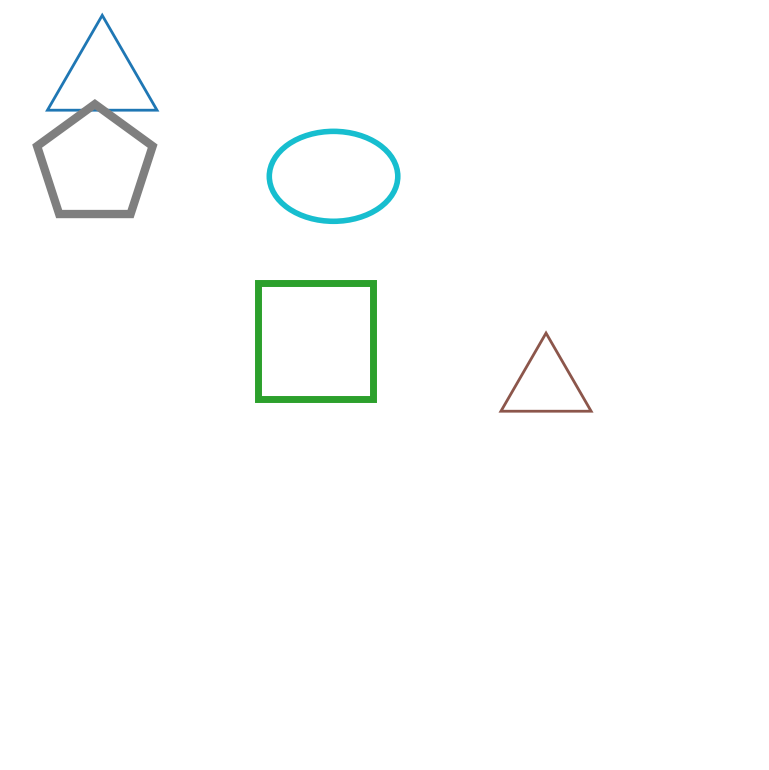[{"shape": "triangle", "thickness": 1, "radius": 0.41, "center": [0.133, 0.898]}, {"shape": "square", "thickness": 2.5, "radius": 0.37, "center": [0.41, 0.557]}, {"shape": "triangle", "thickness": 1, "radius": 0.34, "center": [0.709, 0.5]}, {"shape": "pentagon", "thickness": 3, "radius": 0.39, "center": [0.123, 0.786]}, {"shape": "oval", "thickness": 2, "radius": 0.42, "center": [0.433, 0.771]}]